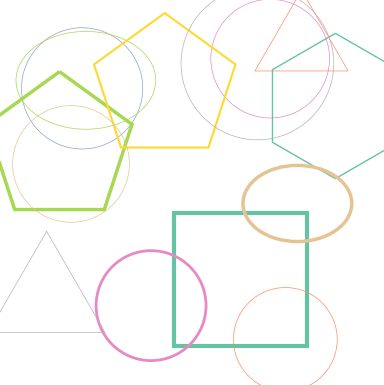[{"shape": "square", "thickness": 3, "radius": 0.86, "center": [0.625, 0.273]}, {"shape": "hexagon", "thickness": 1, "radius": 0.94, "center": [0.871, 0.725]}, {"shape": "circle", "thickness": 0.5, "radius": 0.67, "center": [0.741, 0.118]}, {"shape": "triangle", "thickness": 0.5, "radius": 0.7, "center": [0.783, 0.886]}, {"shape": "circle", "thickness": 0.5, "radius": 0.79, "center": [0.213, 0.771]}, {"shape": "circle", "thickness": 0.5, "radius": 0.77, "center": [0.702, 0.848]}, {"shape": "circle", "thickness": 2, "radius": 0.71, "center": [0.392, 0.206]}, {"shape": "pentagon", "thickness": 2.5, "radius": 0.99, "center": [0.155, 0.616]}, {"shape": "oval", "thickness": 0.5, "radius": 0.91, "center": [0.223, 0.791]}, {"shape": "pentagon", "thickness": 1.5, "radius": 0.97, "center": [0.428, 0.773]}, {"shape": "oval", "thickness": 2.5, "radius": 0.71, "center": [0.772, 0.472]}, {"shape": "circle", "thickness": 0.5, "radius": 0.76, "center": [0.184, 0.574]}, {"shape": "triangle", "thickness": 0.5, "radius": 0.88, "center": [0.121, 0.224]}, {"shape": "circle", "thickness": 0.5, "radius": 0.99, "center": [0.669, 0.835]}]